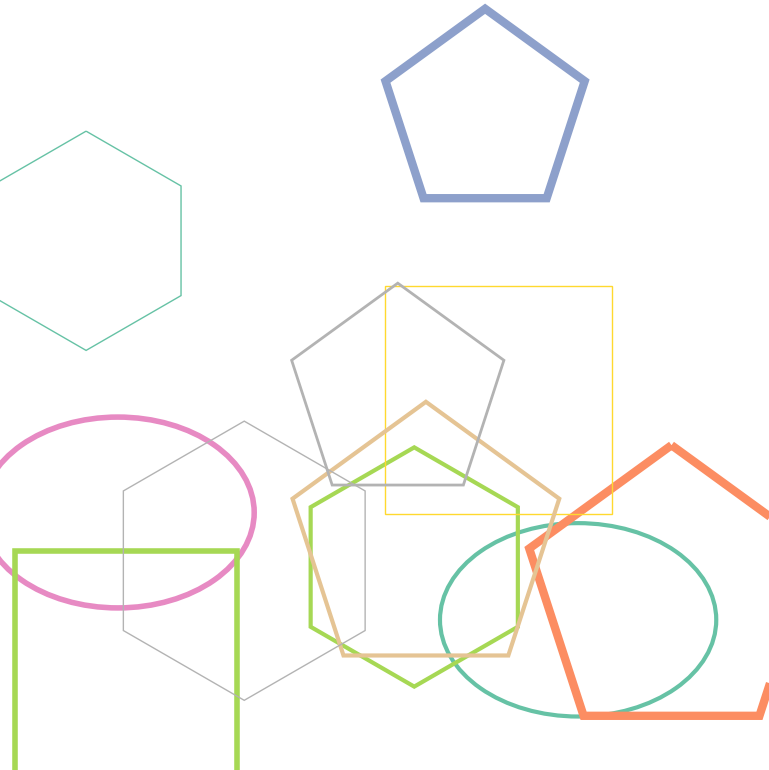[{"shape": "oval", "thickness": 1.5, "radius": 0.9, "center": [0.751, 0.195]}, {"shape": "hexagon", "thickness": 0.5, "radius": 0.71, "center": [0.112, 0.687]}, {"shape": "pentagon", "thickness": 3, "radius": 0.97, "center": [0.872, 0.228]}, {"shape": "pentagon", "thickness": 3, "radius": 0.68, "center": [0.63, 0.853]}, {"shape": "oval", "thickness": 2, "radius": 0.89, "center": [0.153, 0.334]}, {"shape": "hexagon", "thickness": 1.5, "radius": 0.78, "center": [0.538, 0.264]}, {"shape": "square", "thickness": 2, "radius": 0.72, "center": [0.164, 0.141]}, {"shape": "square", "thickness": 0.5, "radius": 0.74, "center": [0.647, 0.48]}, {"shape": "pentagon", "thickness": 1.5, "radius": 0.91, "center": [0.553, 0.296]}, {"shape": "pentagon", "thickness": 1, "radius": 0.72, "center": [0.517, 0.487]}, {"shape": "hexagon", "thickness": 0.5, "radius": 0.91, "center": [0.317, 0.272]}]